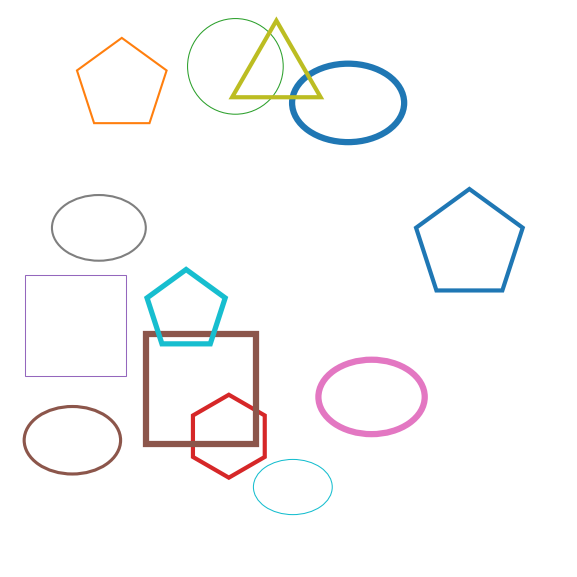[{"shape": "pentagon", "thickness": 2, "radius": 0.49, "center": [0.813, 0.575]}, {"shape": "oval", "thickness": 3, "radius": 0.49, "center": [0.603, 0.821]}, {"shape": "pentagon", "thickness": 1, "radius": 0.41, "center": [0.211, 0.852]}, {"shape": "circle", "thickness": 0.5, "radius": 0.41, "center": [0.408, 0.884]}, {"shape": "hexagon", "thickness": 2, "radius": 0.36, "center": [0.396, 0.244]}, {"shape": "square", "thickness": 0.5, "radius": 0.44, "center": [0.13, 0.435]}, {"shape": "oval", "thickness": 1.5, "radius": 0.42, "center": [0.125, 0.237]}, {"shape": "square", "thickness": 3, "radius": 0.48, "center": [0.348, 0.326]}, {"shape": "oval", "thickness": 3, "radius": 0.46, "center": [0.643, 0.312]}, {"shape": "oval", "thickness": 1, "radius": 0.41, "center": [0.171, 0.605]}, {"shape": "triangle", "thickness": 2, "radius": 0.44, "center": [0.479, 0.875]}, {"shape": "oval", "thickness": 0.5, "radius": 0.34, "center": [0.507, 0.156]}, {"shape": "pentagon", "thickness": 2.5, "radius": 0.36, "center": [0.322, 0.461]}]